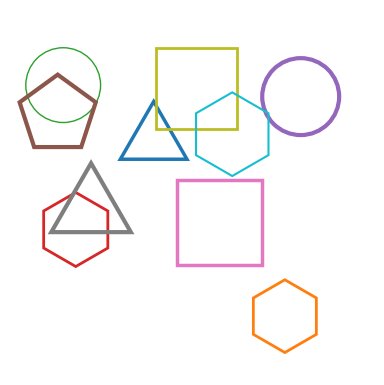[{"shape": "triangle", "thickness": 2.5, "radius": 0.5, "center": [0.399, 0.636]}, {"shape": "hexagon", "thickness": 2, "radius": 0.47, "center": [0.74, 0.179]}, {"shape": "circle", "thickness": 1, "radius": 0.49, "center": [0.164, 0.779]}, {"shape": "hexagon", "thickness": 2, "radius": 0.48, "center": [0.197, 0.404]}, {"shape": "circle", "thickness": 3, "radius": 0.5, "center": [0.781, 0.749]}, {"shape": "pentagon", "thickness": 3, "radius": 0.52, "center": [0.15, 0.702]}, {"shape": "square", "thickness": 2.5, "radius": 0.56, "center": [0.57, 0.422]}, {"shape": "triangle", "thickness": 3, "radius": 0.6, "center": [0.237, 0.457]}, {"shape": "square", "thickness": 2, "radius": 0.53, "center": [0.51, 0.77]}, {"shape": "hexagon", "thickness": 1.5, "radius": 0.54, "center": [0.603, 0.651]}]